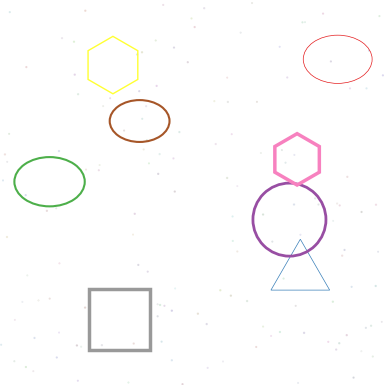[{"shape": "oval", "thickness": 0.5, "radius": 0.45, "center": [0.877, 0.846]}, {"shape": "triangle", "thickness": 0.5, "radius": 0.44, "center": [0.78, 0.291]}, {"shape": "oval", "thickness": 1.5, "radius": 0.46, "center": [0.129, 0.528]}, {"shape": "circle", "thickness": 2, "radius": 0.47, "center": [0.752, 0.43]}, {"shape": "hexagon", "thickness": 1, "radius": 0.37, "center": [0.293, 0.831]}, {"shape": "oval", "thickness": 1.5, "radius": 0.39, "center": [0.363, 0.686]}, {"shape": "hexagon", "thickness": 2.5, "radius": 0.33, "center": [0.772, 0.586]}, {"shape": "square", "thickness": 2.5, "radius": 0.4, "center": [0.31, 0.17]}]